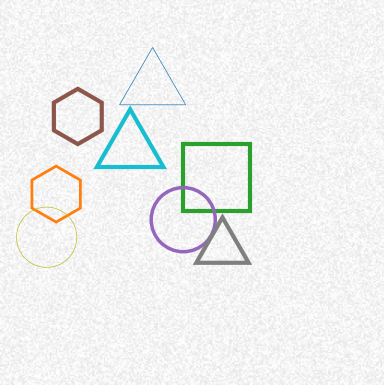[{"shape": "triangle", "thickness": 0.5, "radius": 0.5, "center": [0.396, 0.777]}, {"shape": "hexagon", "thickness": 2, "radius": 0.36, "center": [0.146, 0.496]}, {"shape": "square", "thickness": 3, "radius": 0.43, "center": [0.562, 0.54]}, {"shape": "circle", "thickness": 2.5, "radius": 0.42, "center": [0.476, 0.429]}, {"shape": "hexagon", "thickness": 3, "radius": 0.36, "center": [0.202, 0.698]}, {"shape": "triangle", "thickness": 3, "radius": 0.39, "center": [0.578, 0.357]}, {"shape": "circle", "thickness": 0.5, "radius": 0.39, "center": [0.121, 0.384]}, {"shape": "triangle", "thickness": 3, "radius": 0.5, "center": [0.338, 0.616]}]